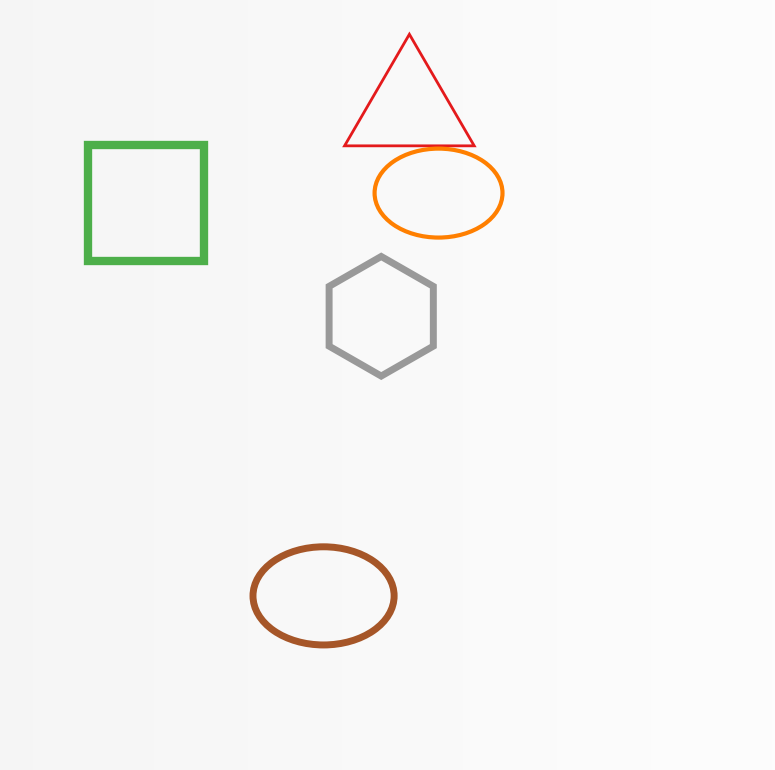[{"shape": "triangle", "thickness": 1, "radius": 0.48, "center": [0.528, 0.859]}, {"shape": "square", "thickness": 3, "radius": 0.37, "center": [0.189, 0.736]}, {"shape": "oval", "thickness": 1.5, "radius": 0.41, "center": [0.566, 0.749]}, {"shape": "oval", "thickness": 2.5, "radius": 0.46, "center": [0.417, 0.226]}, {"shape": "hexagon", "thickness": 2.5, "radius": 0.39, "center": [0.492, 0.589]}]